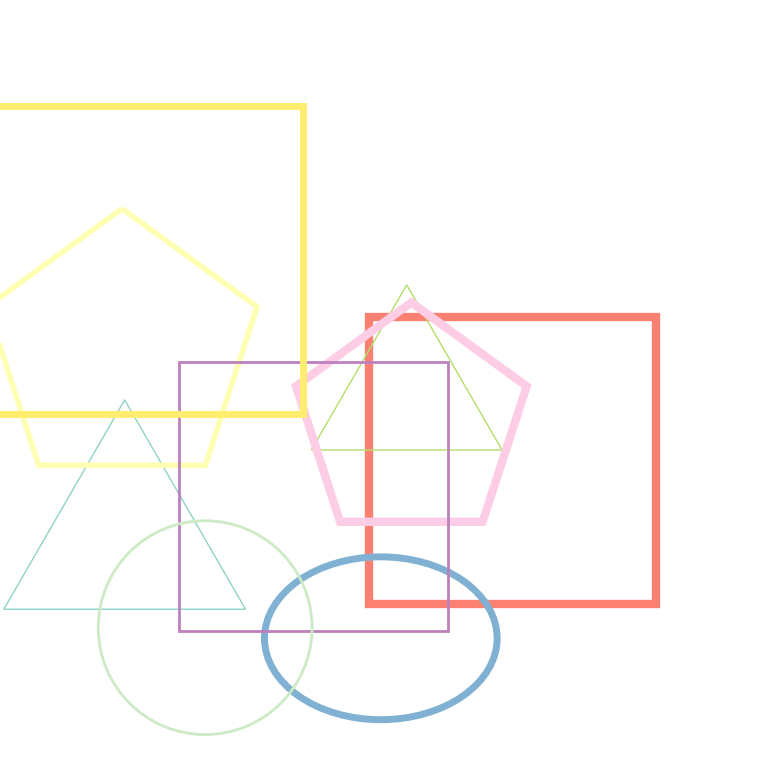[{"shape": "triangle", "thickness": 0.5, "radius": 0.91, "center": [0.162, 0.299]}, {"shape": "pentagon", "thickness": 2, "radius": 0.92, "center": [0.158, 0.545]}, {"shape": "square", "thickness": 3, "radius": 0.93, "center": [0.665, 0.402]}, {"shape": "oval", "thickness": 2.5, "radius": 0.76, "center": [0.495, 0.171]}, {"shape": "triangle", "thickness": 0.5, "radius": 0.71, "center": [0.528, 0.487]}, {"shape": "pentagon", "thickness": 3, "radius": 0.79, "center": [0.534, 0.45]}, {"shape": "square", "thickness": 1, "radius": 0.87, "center": [0.407, 0.355]}, {"shape": "circle", "thickness": 1, "radius": 0.69, "center": [0.266, 0.185]}, {"shape": "square", "thickness": 2.5, "radius": 1.0, "center": [0.194, 0.663]}]